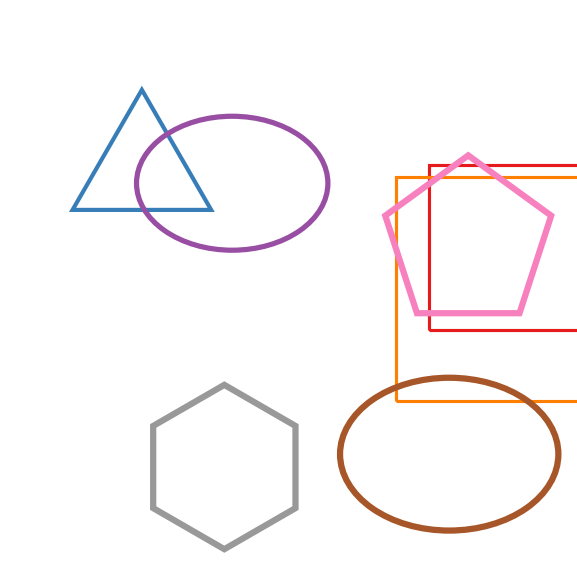[{"shape": "square", "thickness": 1.5, "radius": 0.72, "center": [0.886, 0.571]}, {"shape": "triangle", "thickness": 2, "radius": 0.69, "center": [0.246, 0.705]}, {"shape": "oval", "thickness": 2.5, "radius": 0.83, "center": [0.402, 0.682]}, {"shape": "square", "thickness": 1.5, "radius": 0.97, "center": [0.88, 0.498]}, {"shape": "oval", "thickness": 3, "radius": 0.95, "center": [0.778, 0.213]}, {"shape": "pentagon", "thickness": 3, "radius": 0.76, "center": [0.811, 0.579]}, {"shape": "hexagon", "thickness": 3, "radius": 0.71, "center": [0.388, 0.19]}]